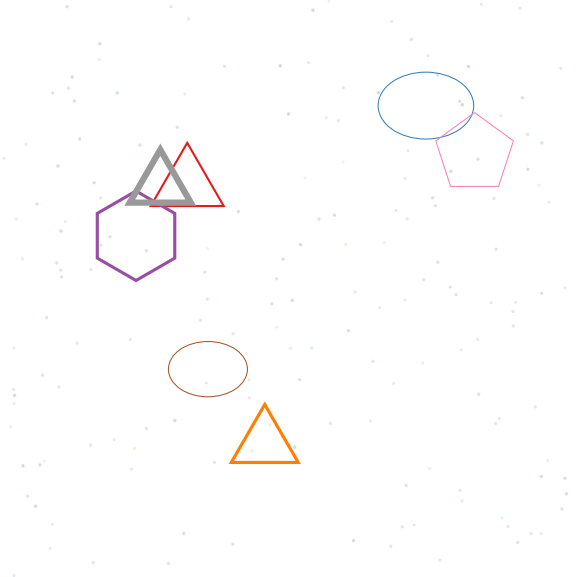[{"shape": "triangle", "thickness": 1, "radius": 0.36, "center": [0.324, 0.679]}, {"shape": "oval", "thickness": 0.5, "radius": 0.41, "center": [0.737, 0.816]}, {"shape": "hexagon", "thickness": 1.5, "radius": 0.39, "center": [0.236, 0.591]}, {"shape": "triangle", "thickness": 1.5, "radius": 0.33, "center": [0.458, 0.232]}, {"shape": "oval", "thickness": 0.5, "radius": 0.34, "center": [0.36, 0.36]}, {"shape": "pentagon", "thickness": 0.5, "radius": 0.35, "center": [0.822, 0.733]}, {"shape": "triangle", "thickness": 3, "radius": 0.31, "center": [0.278, 0.679]}]